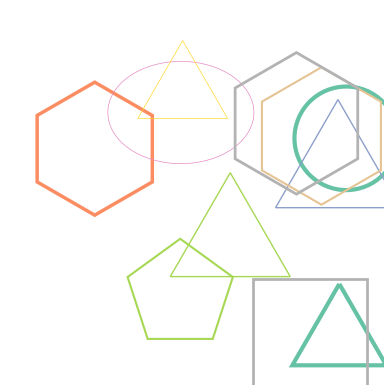[{"shape": "circle", "thickness": 3, "radius": 0.67, "center": [0.899, 0.641]}, {"shape": "triangle", "thickness": 3, "radius": 0.7, "center": [0.881, 0.122]}, {"shape": "hexagon", "thickness": 2.5, "radius": 0.86, "center": [0.246, 0.614]}, {"shape": "triangle", "thickness": 1, "radius": 0.94, "center": [0.878, 0.554]}, {"shape": "oval", "thickness": 0.5, "radius": 0.95, "center": [0.47, 0.708]}, {"shape": "triangle", "thickness": 1, "radius": 0.9, "center": [0.598, 0.371]}, {"shape": "pentagon", "thickness": 1.5, "radius": 0.72, "center": [0.468, 0.236]}, {"shape": "triangle", "thickness": 0.5, "radius": 0.67, "center": [0.474, 0.76]}, {"shape": "hexagon", "thickness": 1.5, "radius": 0.89, "center": [0.835, 0.647]}, {"shape": "hexagon", "thickness": 2, "radius": 0.92, "center": [0.77, 0.68]}, {"shape": "square", "thickness": 2, "radius": 0.74, "center": [0.806, 0.127]}]